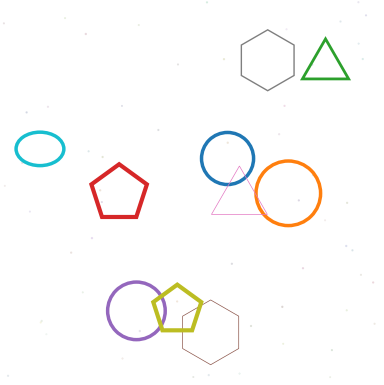[{"shape": "circle", "thickness": 2.5, "radius": 0.34, "center": [0.591, 0.588]}, {"shape": "circle", "thickness": 2.5, "radius": 0.42, "center": [0.749, 0.498]}, {"shape": "triangle", "thickness": 2, "radius": 0.35, "center": [0.846, 0.83]}, {"shape": "pentagon", "thickness": 3, "radius": 0.38, "center": [0.309, 0.498]}, {"shape": "circle", "thickness": 2.5, "radius": 0.37, "center": [0.354, 0.193]}, {"shape": "hexagon", "thickness": 0.5, "radius": 0.42, "center": [0.547, 0.137]}, {"shape": "triangle", "thickness": 0.5, "radius": 0.42, "center": [0.622, 0.485]}, {"shape": "hexagon", "thickness": 1, "radius": 0.4, "center": [0.695, 0.843]}, {"shape": "pentagon", "thickness": 3, "radius": 0.33, "center": [0.46, 0.195]}, {"shape": "oval", "thickness": 2.5, "radius": 0.31, "center": [0.104, 0.613]}]